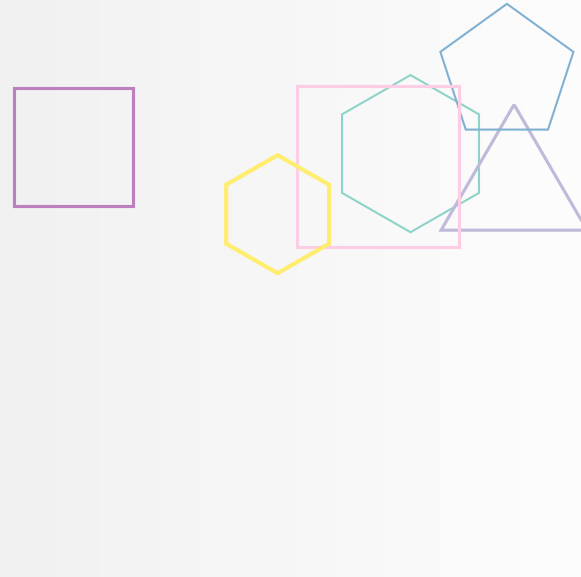[{"shape": "hexagon", "thickness": 1, "radius": 0.68, "center": [0.706, 0.733]}, {"shape": "triangle", "thickness": 1.5, "radius": 0.72, "center": [0.884, 0.673]}, {"shape": "pentagon", "thickness": 1, "radius": 0.6, "center": [0.872, 0.872]}, {"shape": "square", "thickness": 1.5, "radius": 0.7, "center": [0.651, 0.711]}, {"shape": "square", "thickness": 1.5, "radius": 0.51, "center": [0.126, 0.745]}, {"shape": "hexagon", "thickness": 2, "radius": 0.51, "center": [0.478, 0.628]}]